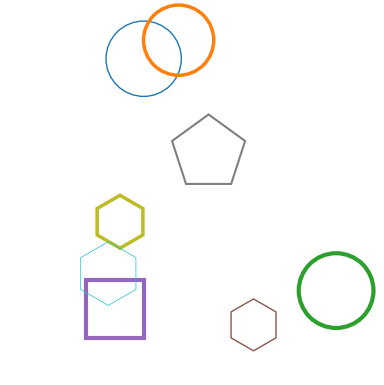[{"shape": "circle", "thickness": 1, "radius": 0.49, "center": [0.373, 0.847]}, {"shape": "circle", "thickness": 2.5, "radius": 0.46, "center": [0.464, 0.896]}, {"shape": "circle", "thickness": 3, "radius": 0.49, "center": [0.873, 0.245]}, {"shape": "square", "thickness": 3, "radius": 0.37, "center": [0.298, 0.197]}, {"shape": "hexagon", "thickness": 1, "radius": 0.34, "center": [0.658, 0.156]}, {"shape": "pentagon", "thickness": 1.5, "radius": 0.5, "center": [0.542, 0.603]}, {"shape": "hexagon", "thickness": 2.5, "radius": 0.34, "center": [0.312, 0.424]}, {"shape": "hexagon", "thickness": 0.5, "radius": 0.41, "center": [0.281, 0.29]}]